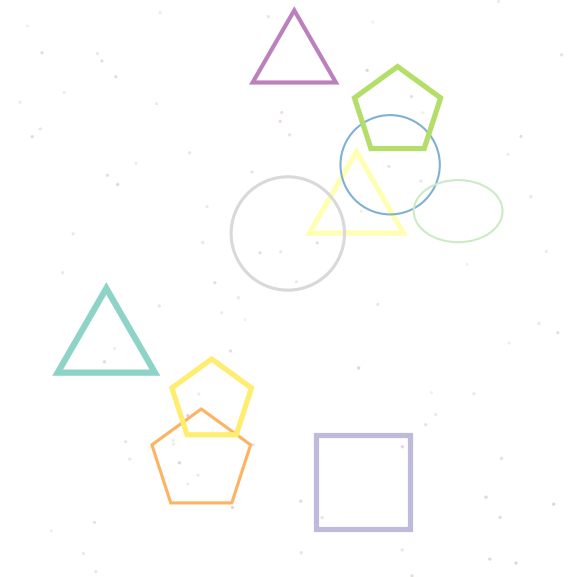[{"shape": "triangle", "thickness": 3, "radius": 0.49, "center": [0.184, 0.402]}, {"shape": "triangle", "thickness": 2.5, "radius": 0.47, "center": [0.617, 0.642]}, {"shape": "square", "thickness": 2.5, "radius": 0.41, "center": [0.628, 0.164]}, {"shape": "circle", "thickness": 1, "radius": 0.43, "center": [0.676, 0.714]}, {"shape": "pentagon", "thickness": 1.5, "radius": 0.45, "center": [0.349, 0.201]}, {"shape": "pentagon", "thickness": 2.5, "radius": 0.39, "center": [0.688, 0.805]}, {"shape": "circle", "thickness": 1.5, "radius": 0.49, "center": [0.498, 0.595]}, {"shape": "triangle", "thickness": 2, "radius": 0.42, "center": [0.51, 0.898]}, {"shape": "oval", "thickness": 1, "radius": 0.38, "center": [0.793, 0.634]}, {"shape": "pentagon", "thickness": 2.5, "radius": 0.36, "center": [0.367, 0.305]}]